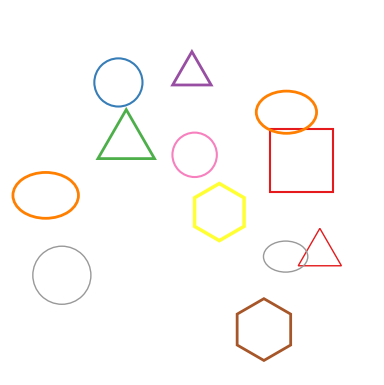[{"shape": "triangle", "thickness": 1, "radius": 0.32, "center": [0.831, 0.342]}, {"shape": "square", "thickness": 1.5, "radius": 0.41, "center": [0.783, 0.583]}, {"shape": "circle", "thickness": 1.5, "radius": 0.31, "center": [0.308, 0.786]}, {"shape": "triangle", "thickness": 2, "radius": 0.42, "center": [0.328, 0.63]}, {"shape": "triangle", "thickness": 2, "radius": 0.29, "center": [0.498, 0.808]}, {"shape": "oval", "thickness": 2, "radius": 0.43, "center": [0.119, 0.493]}, {"shape": "oval", "thickness": 2, "radius": 0.39, "center": [0.744, 0.709]}, {"shape": "hexagon", "thickness": 2.5, "radius": 0.37, "center": [0.57, 0.449]}, {"shape": "hexagon", "thickness": 2, "radius": 0.4, "center": [0.685, 0.144]}, {"shape": "circle", "thickness": 1.5, "radius": 0.29, "center": [0.506, 0.598]}, {"shape": "circle", "thickness": 1, "radius": 0.38, "center": [0.161, 0.285]}, {"shape": "oval", "thickness": 1, "radius": 0.29, "center": [0.742, 0.334]}]